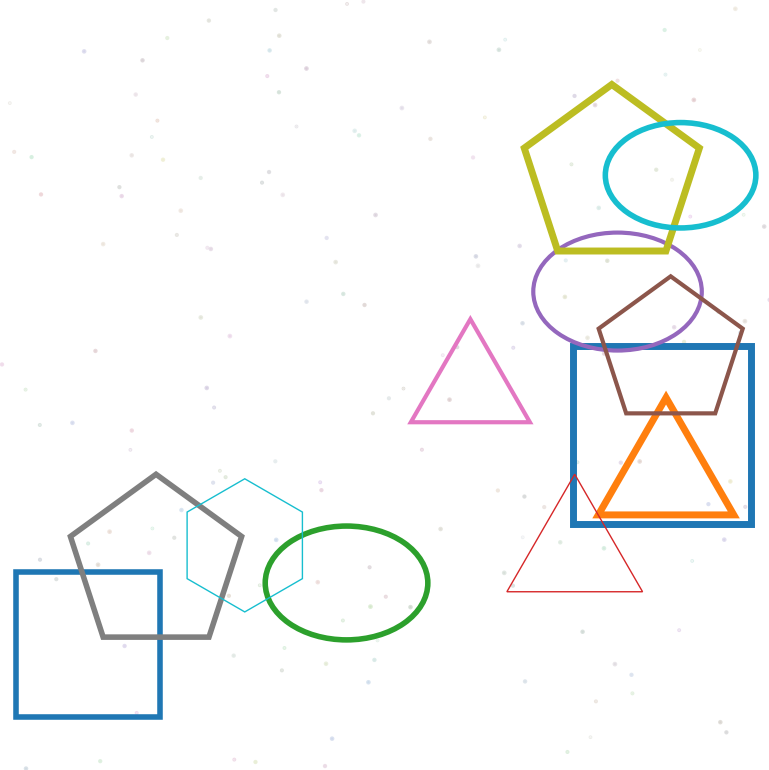[{"shape": "square", "thickness": 2, "radius": 0.47, "center": [0.114, 0.163]}, {"shape": "square", "thickness": 2.5, "radius": 0.58, "center": [0.86, 0.435]}, {"shape": "triangle", "thickness": 2.5, "radius": 0.51, "center": [0.865, 0.382]}, {"shape": "oval", "thickness": 2, "radius": 0.53, "center": [0.45, 0.243]}, {"shape": "triangle", "thickness": 0.5, "radius": 0.51, "center": [0.746, 0.282]}, {"shape": "oval", "thickness": 1.5, "radius": 0.55, "center": [0.802, 0.621]}, {"shape": "pentagon", "thickness": 1.5, "radius": 0.49, "center": [0.871, 0.543]}, {"shape": "triangle", "thickness": 1.5, "radius": 0.45, "center": [0.611, 0.496]}, {"shape": "pentagon", "thickness": 2, "radius": 0.58, "center": [0.203, 0.267]}, {"shape": "pentagon", "thickness": 2.5, "radius": 0.6, "center": [0.795, 0.771]}, {"shape": "oval", "thickness": 2, "radius": 0.49, "center": [0.884, 0.772]}, {"shape": "hexagon", "thickness": 0.5, "radius": 0.43, "center": [0.318, 0.292]}]